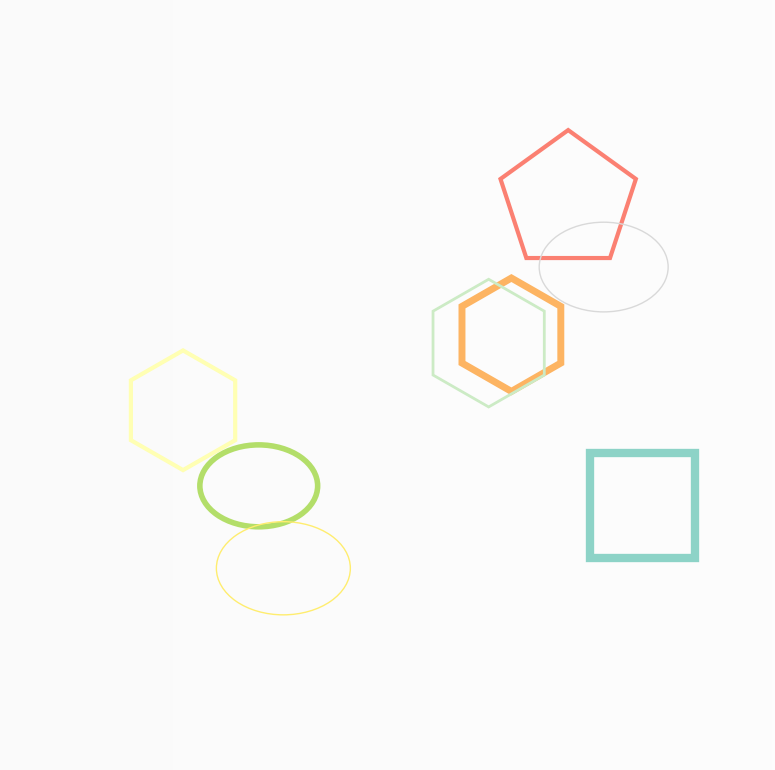[{"shape": "square", "thickness": 3, "radius": 0.34, "center": [0.829, 0.343]}, {"shape": "hexagon", "thickness": 1.5, "radius": 0.39, "center": [0.236, 0.467]}, {"shape": "pentagon", "thickness": 1.5, "radius": 0.46, "center": [0.733, 0.739]}, {"shape": "hexagon", "thickness": 2.5, "radius": 0.37, "center": [0.66, 0.565]}, {"shape": "oval", "thickness": 2, "radius": 0.38, "center": [0.334, 0.369]}, {"shape": "oval", "thickness": 0.5, "radius": 0.42, "center": [0.779, 0.653]}, {"shape": "hexagon", "thickness": 1, "radius": 0.41, "center": [0.631, 0.554]}, {"shape": "oval", "thickness": 0.5, "radius": 0.43, "center": [0.366, 0.262]}]